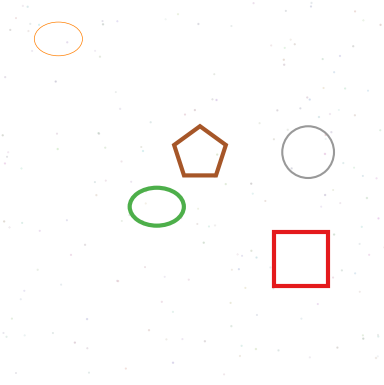[{"shape": "square", "thickness": 3, "radius": 0.35, "center": [0.782, 0.327]}, {"shape": "oval", "thickness": 3, "radius": 0.35, "center": [0.407, 0.463]}, {"shape": "oval", "thickness": 0.5, "radius": 0.31, "center": [0.152, 0.899]}, {"shape": "pentagon", "thickness": 3, "radius": 0.35, "center": [0.519, 0.602]}, {"shape": "circle", "thickness": 1.5, "radius": 0.34, "center": [0.8, 0.605]}]